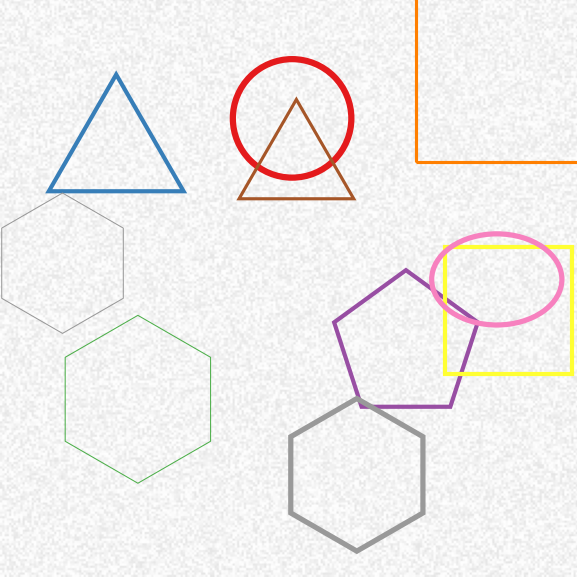[{"shape": "circle", "thickness": 3, "radius": 0.51, "center": [0.506, 0.794]}, {"shape": "triangle", "thickness": 2, "radius": 0.67, "center": [0.201, 0.735]}, {"shape": "hexagon", "thickness": 0.5, "radius": 0.73, "center": [0.239, 0.308]}, {"shape": "pentagon", "thickness": 2, "radius": 0.65, "center": [0.703, 0.401]}, {"shape": "square", "thickness": 1.5, "radius": 0.72, "center": [0.864, 0.864]}, {"shape": "square", "thickness": 2, "radius": 0.55, "center": [0.88, 0.461]}, {"shape": "triangle", "thickness": 1.5, "radius": 0.57, "center": [0.513, 0.712]}, {"shape": "oval", "thickness": 2.5, "radius": 0.56, "center": [0.86, 0.515]}, {"shape": "hexagon", "thickness": 2.5, "radius": 0.66, "center": [0.618, 0.177]}, {"shape": "hexagon", "thickness": 0.5, "radius": 0.61, "center": [0.108, 0.543]}]